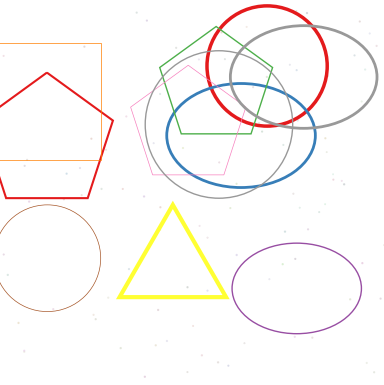[{"shape": "pentagon", "thickness": 1.5, "radius": 0.9, "center": [0.122, 0.631]}, {"shape": "circle", "thickness": 2.5, "radius": 0.78, "center": [0.694, 0.829]}, {"shape": "oval", "thickness": 2, "radius": 0.96, "center": [0.626, 0.648]}, {"shape": "pentagon", "thickness": 1, "radius": 0.77, "center": [0.561, 0.777]}, {"shape": "oval", "thickness": 1, "radius": 0.84, "center": [0.771, 0.251]}, {"shape": "square", "thickness": 0.5, "radius": 0.76, "center": [0.112, 0.737]}, {"shape": "triangle", "thickness": 3, "radius": 0.8, "center": [0.449, 0.308]}, {"shape": "circle", "thickness": 0.5, "radius": 0.69, "center": [0.123, 0.329]}, {"shape": "pentagon", "thickness": 0.5, "radius": 0.79, "center": [0.489, 0.673]}, {"shape": "circle", "thickness": 1, "radius": 0.96, "center": [0.569, 0.677]}, {"shape": "oval", "thickness": 2, "radius": 0.95, "center": [0.789, 0.8]}]